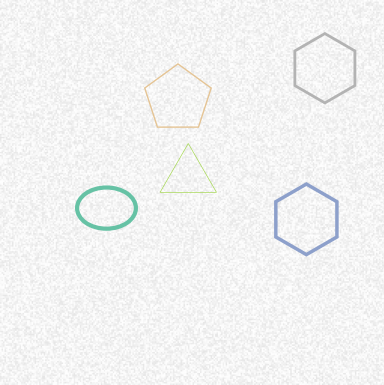[{"shape": "oval", "thickness": 3, "radius": 0.38, "center": [0.277, 0.459]}, {"shape": "hexagon", "thickness": 2.5, "radius": 0.46, "center": [0.796, 0.43]}, {"shape": "triangle", "thickness": 0.5, "radius": 0.42, "center": [0.489, 0.543]}, {"shape": "pentagon", "thickness": 1, "radius": 0.45, "center": [0.462, 0.743]}, {"shape": "hexagon", "thickness": 2, "radius": 0.45, "center": [0.844, 0.823]}]